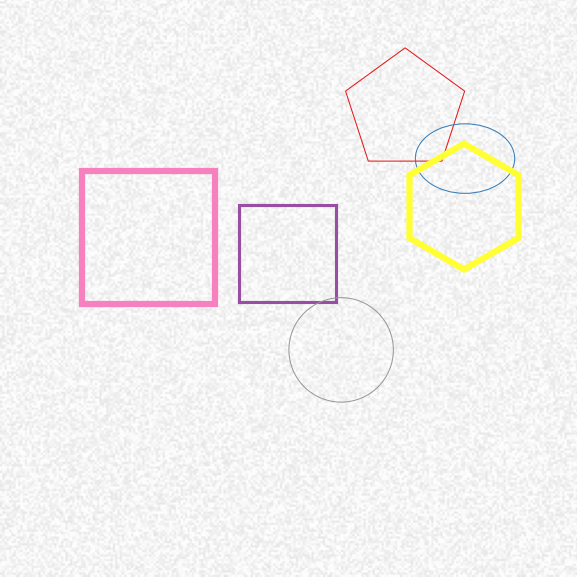[{"shape": "pentagon", "thickness": 0.5, "radius": 0.54, "center": [0.701, 0.808]}, {"shape": "oval", "thickness": 0.5, "radius": 0.43, "center": [0.805, 0.725]}, {"shape": "square", "thickness": 1.5, "radius": 0.42, "center": [0.498, 0.561]}, {"shape": "hexagon", "thickness": 3, "radius": 0.54, "center": [0.803, 0.641]}, {"shape": "square", "thickness": 3, "radius": 0.57, "center": [0.257, 0.588]}, {"shape": "circle", "thickness": 0.5, "radius": 0.45, "center": [0.591, 0.393]}]